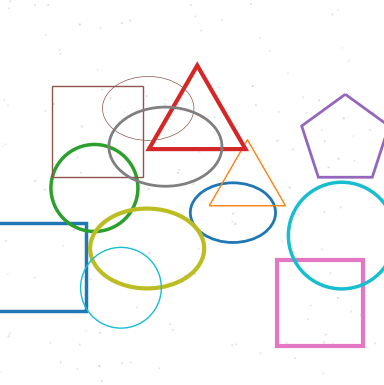[{"shape": "oval", "thickness": 2, "radius": 0.55, "center": [0.605, 0.448]}, {"shape": "square", "thickness": 2.5, "radius": 0.57, "center": [0.108, 0.306]}, {"shape": "triangle", "thickness": 1, "radius": 0.57, "center": [0.643, 0.523]}, {"shape": "circle", "thickness": 2.5, "radius": 0.56, "center": [0.245, 0.512]}, {"shape": "triangle", "thickness": 3, "radius": 0.72, "center": [0.512, 0.685]}, {"shape": "pentagon", "thickness": 2, "radius": 0.6, "center": [0.897, 0.636]}, {"shape": "square", "thickness": 1, "radius": 0.59, "center": [0.253, 0.658]}, {"shape": "oval", "thickness": 0.5, "radius": 0.59, "center": [0.385, 0.718]}, {"shape": "square", "thickness": 3, "radius": 0.56, "center": [0.831, 0.214]}, {"shape": "oval", "thickness": 2, "radius": 0.73, "center": [0.43, 0.619]}, {"shape": "oval", "thickness": 3, "radius": 0.74, "center": [0.382, 0.355]}, {"shape": "circle", "thickness": 2.5, "radius": 0.69, "center": [0.887, 0.388]}, {"shape": "circle", "thickness": 1, "radius": 0.52, "center": [0.314, 0.253]}]